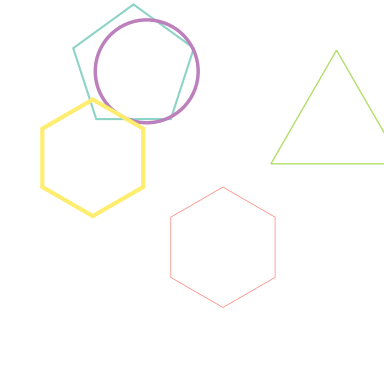[{"shape": "pentagon", "thickness": 1.5, "radius": 0.82, "center": [0.347, 0.824]}, {"shape": "hexagon", "thickness": 0.5, "radius": 0.78, "center": [0.579, 0.358]}, {"shape": "triangle", "thickness": 1, "radius": 0.98, "center": [0.874, 0.673]}, {"shape": "circle", "thickness": 2.5, "radius": 0.67, "center": [0.381, 0.815]}, {"shape": "hexagon", "thickness": 3, "radius": 0.76, "center": [0.241, 0.59]}]